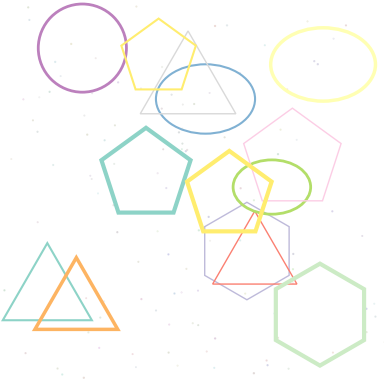[{"shape": "pentagon", "thickness": 3, "radius": 0.61, "center": [0.379, 0.546]}, {"shape": "triangle", "thickness": 1.5, "radius": 0.67, "center": [0.123, 0.235]}, {"shape": "oval", "thickness": 2.5, "radius": 0.68, "center": [0.839, 0.833]}, {"shape": "hexagon", "thickness": 1, "radius": 0.63, "center": [0.641, 0.348]}, {"shape": "triangle", "thickness": 1, "radius": 0.63, "center": [0.662, 0.325]}, {"shape": "oval", "thickness": 1.5, "radius": 0.64, "center": [0.534, 0.743]}, {"shape": "triangle", "thickness": 2.5, "radius": 0.62, "center": [0.198, 0.207]}, {"shape": "oval", "thickness": 2, "radius": 0.5, "center": [0.706, 0.514]}, {"shape": "pentagon", "thickness": 1, "radius": 0.67, "center": [0.759, 0.586]}, {"shape": "triangle", "thickness": 1, "radius": 0.72, "center": [0.488, 0.776]}, {"shape": "circle", "thickness": 2, "radius": 0.57, "center": [0.214, 0.875]}, {"shape": "hexagon", "thickness": 3, "radius": 0.66, "center": [0.831, 0.183]}, {"shape": "pentagon", "thickness": 1.5, "radius": 0.51, "center": [0.412, 0.85]}, {"shape": "pentagon", "thickness": 3, "radius": 0.58, "center": [0.596, 0.493]}]